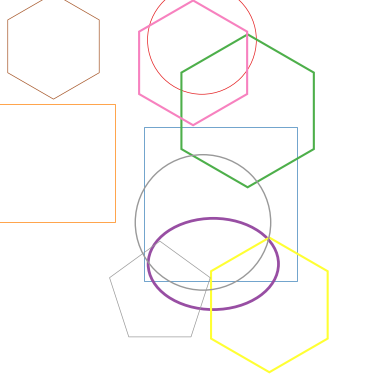[{"shape": "circle", "thickness": 0.5, "radius": 0.71, "center": [0.525, 0.896]}, {"shape": "square", "thickness": 0.5, "radius": 1.0, "center": [0.573, 0.47]}, {"shape": "hexagon", "thickness": 1.5, "radius": 0.99, "center": [0.643, 0.712]}, {"shape": "oval", "thickness": 2, "radius": 0.85, "center": [0.554, 0.314]}, {"shape": "square", "thickness": 0.5, "radius": 0.77, "center": [0.143, 0.577]}, {"shape": "hexagon", "thickness": 1.5, "radius": 0.87, "center": [0.7, 0.208]}, {"shape": "hexagon", "thickness": 0.5, "radius": 0.69, "center": [0.139, 0.88]}, {"shape": "hexagon", "thickness": 1.5, "radius": 0.81, "center": [0.502, 0.837]}, {"shape": "circle", "thickness": 1, "radius": 0.88, "center": [0.527, 0.422]}, {"shape": "pentagon", "thickness": 0.5, "radius": 0.69, "center": [0.415, 0.236]}]